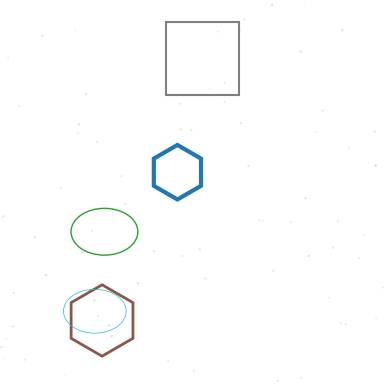[{"shape": "hexagon", "thickness": 3, "radius": 0.35, "center": [0.461, 0.553]}, {"shape": "oval", "thickness": 1, "radius": 0.43, "center": [0.271, 0.398]}, {"shape": "hexagon", "thickness": 2, "radius": 0.46, "center": [0.265, 0.168]}, {"shape": "square", "thickness": 1.5, "radius": 0.47, "center": [0.527, 0.847]}, {"shape": "oval", "thickness": 0.5, "radius": 0.41, "center": [0.246, 0.192]}]